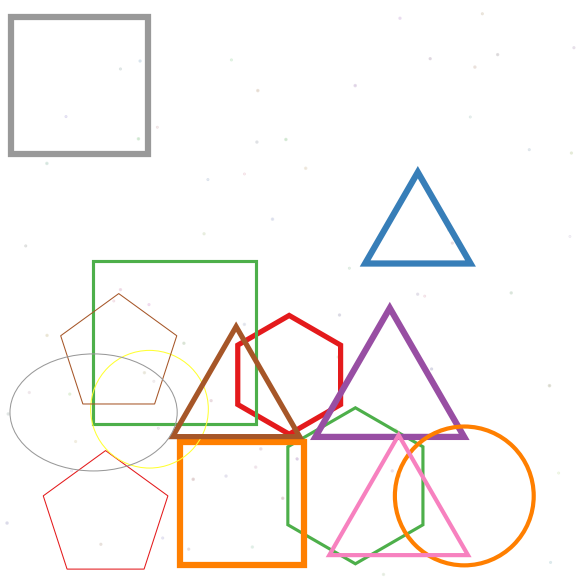[{"shape": "hexagon", "thickness": 2.5, "radius": 0.51, "center": [0.501, 0.35]}, {"shape": "pentagon", "thickness": 0.5, "radius": 0.57, "center": [0.183, 0.105]}, {"shape": "triangle", "thickness": 3, "radius": 0.53, "center": [0.724, 0.596]}, {"shape": "square", "thickness": 1.5, "radius": 0.71, "center": [0.303, 0.406]}, {"shape": "hexagon", "thickness": 1.5, "radius": 0.68, "center": [0.615, 0.158]}, {"shape": "triangle", "thickness": 3, "radius": 0.74, "center": [0.675, 0.317]}, {"shape": "square", "thickness": 3, "radius": 0.53, "center": [0.419, 0.127]}, {"shape": "circle", "thickness": 2, "radius": 0.6, "center": [0.804, 0.14]}, {"shape": "circle", "thickness": 0.5, "radius": 0.51, "center": [0.259, 0.291]}, {"shape": "pentagon", "thickness": 0.5, "radius": 0.53, "center": [0.206, 0.385]}, {"shape": "triangle", "thickness": 2.5, "radius": 0.63, "center": [0.409, 0.307]}, {"shape": "triangle", "thickness": 2, "radius": 0.69, "center": [0.69, 0.107]}, {"shape": "oval", "thickness": 0.5, "radius": 0.72, "center": [0.162, 0.285]}, {"shape": "square", "thickness": 3, "radius": 0.59, "center": [0.138, 0.851]}]